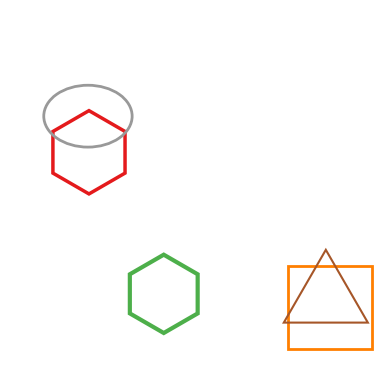[{"shape": "hexagon", "thickness": 2.5, "radius": 0.54, "center": [0.231, 0.604]}, {"shape": "hexagon", "thickness": 3, "radius": 0.51, "center": [0.425, 0.237]}, {"shape": "square", "thickness": 2, "radius": 0.54, "center": [0.857, 0.202]}, {"shape": "triangle", "thickness": 1.5, "radius": 0.63, "center": [0.846, 0.225]}, {"shape": "oval", "thickness": 2, "radius": 0.57, "center": [0.228, 0.698]}]